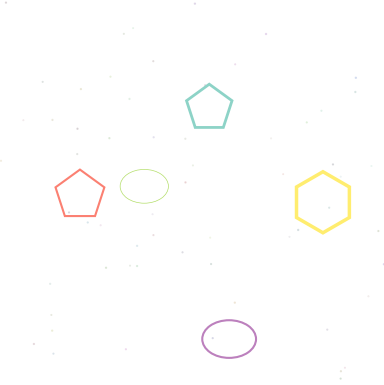[{"shape": "pentagon", "thickness": 2, "radius": 0.31, "center": [0.544, 0.719]}, {"shape": "pentagon", "thickness": 1.5, "radius": 0.33, "center": [0.208, 0.493]}, {"shape": "oval", "thickness": 0.5, "radius": 0.31, "center": [0.375, 0.516]}, {"shape": "oval", "thickness": 1.5, "radius": 0.35, "center": [0.595, 0.119]}, {"shape": "hexagon", "thickness": 2.5, "radius": 0.4, "center": [0.839, 0.475]}]